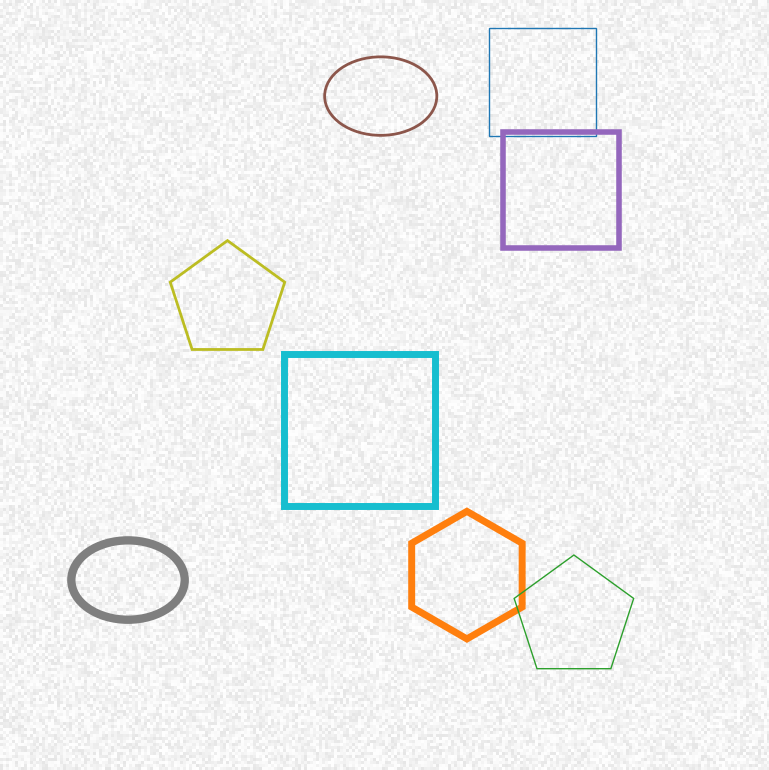[{"shape": "square", "thickness": 0.5, "radius": 0.35, "center": [0.705, 0.894]}, {"shape": "hexagon", "thickness": 2.5, "radius": 0.41, "center": [0.606, 0.253]}, {"shape": "pentagon", "thickness": 0.5, "radius": 0.41, "center": [0.745, 0.198]}, {"shape": "square", "thickness": 2, "radius": 0.38, "center": [0.729, 0.753]}, {"shape": "oval", "thickness": 1, "radius": 0.36, "center": [0.494, 0.875]}, {"shape": "oval", "thickness": 3, "radius": 0.37, "center": [0.166, 0.247]}, {"shape": "pentagon", "thickness": 1, "radius": 0.39, "center": [0.295, 0.609]}, {"shape": "square", "thickness": 2.5, "radius": 0.49, "center": [0.467, 0.442]}]